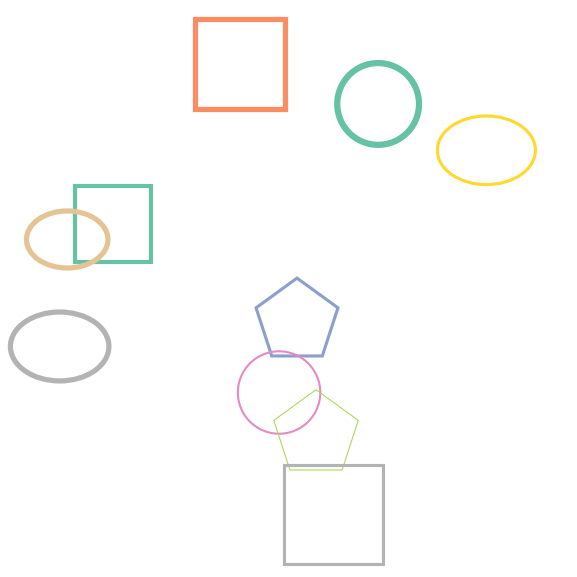[{"shape": "square", "thickness": 2, "radius": 0.33, "center": [0.195, 0.612]}, {"shape": "circle", "thickness": 3, "radius": 0.35, "center": [0.655, 0.819]}, {"shape": "square", "thickness": 2.5, "radius": 0.39, "center": [0.416, 0.888]}, {"shape": "pentagon", "thickness": 1.5, "radius": 0.37, "center": [0.514, 0.443]}, {"shape": "circle", "thickness": 1, "radius": 0.36, "center": [0.483, 0.319]}, {"shape": "pentagon", "thickness": 0.5, "radius": 0.38, "center": [0.547, 0.248]}, {"shape": "oval", "thickness": 1.5, "radius": 0.42, "center": [0.842, 0.739]}, {"shape": "oval", "thickness": 2.5, "radius": 0.35, "center": [0.116, 0.584]}, {"shape": "oval", "thickness": 2.5, "radius": 0.43, "center": [0.103, 0.399]}, {"shape": "square", "thickness": 1.5, "radius": 0.43, "center": [0.578, 0.109]}]